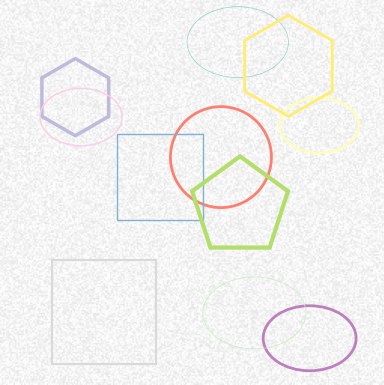[{"shape": "oval", "thickness": 0.5, "radius": 0.66, "center": [0.618, 0.891]}, {"shape": "oval", "thickness": 1.5, "radius": 0.51, "center": [0.829, 0.674]}, {"shape": "hexagon", "thickness": 2.5, "radius": 0.5, "center": [0.196, 0.748]}, {"shape": "circle", "thickness": 2, "radius": 0.66, "center": [0.574, 0.592]}, {"shape": "square", "thickness": 1, "radius": 0.56, "center": [0.416, 0.54]}, {"shape": "pentagon", "thickness": 3, "radius": 0.65, "center": [0.623, 0.463]}, {"shape": "oval", "thickness": 1, "radius": 0.53, "center": [0.211, 0.696]}, {"shape": "square", "thickness": 1.5, "radius": 0.67, "center": [0.27, 0.19]}, {"shape": "oval", "thickness": 2, "radius": 0.6, "center": [0.804, 0.121]}, {"shape": "oval", "thickness": 0.5, "radius": 0.67, "center": [0.661, 0.187]}, {"shape": "hexagon", "thickness": 2, "radius": 0.66, "center": [0.749, 0.829]}]